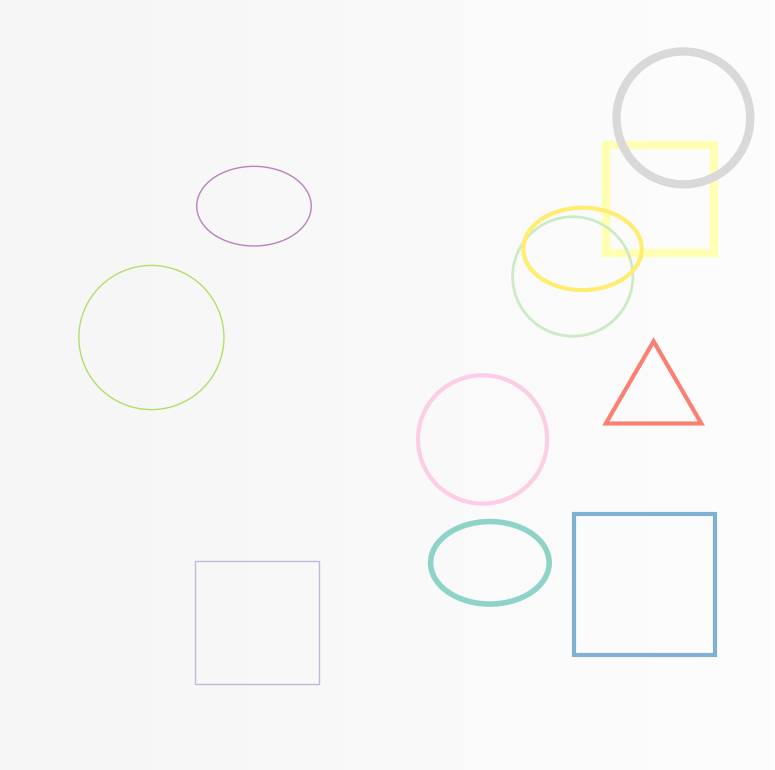[{"shape": "oval", "thickness": 2, "radius": 0.38, "center": [0.632, 0.269]}, {"shape": "square", "thickness": 3, "radius": 0.35, "center": [0.851, 0.741]}, {"shape": "square", "thickness": 0.5, "radius": 0.4, "center": [0.331, 0.191]}, {"shape": "triangle", "thickness": 1.5, "radius": 0.36, "center": [0.843, 0.486]}, {"shape": "square", "thickness": 1.5, "radius": 0.46, "center": [0.832, 0.241]}, {"shape": "circle", "thickness": 0.5, "radius": 0.47, "center": [0.195, 0.562]}, {"shape": "circle", "thickness": 1.5, "radius": 0.42, "center": [0.623, 0.429]}, {"shape": "circle", "thickness": 3, "radius": 0.43, "center": [0.882, 0.847]}, {"shape": "oval", "thickness": 0.5, "radius": 0.37, "center": [0.328, 0.732]}, {"shape": "circle", "thickness": 1, "radius": 0.39, "center": [0.739, 0.641]}, {"shape": "oval", "thickness": 1.5, "radius": 0.38, "center": [0.752, 0.677]}]